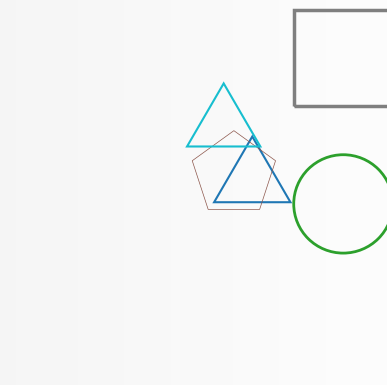[{"shape": "triangle", "thickness": 1.5, "radius": 0.57, "center": [0.651, 0.532]}, {"shape": "circle", "thickness": 2, "radius": 0.64, "center": [0.886, 0.47]}, {"shape": "pentagon", "thickness": 0.5, "radius": 0.57, "center": [0.604, 0.548]}, {"shape": "square", "thickness": 2.5, "radius": 0.62, "center": [0.885, 0.849]}, {"shape": "triangle", "thickness": 1.5, "radius": 0.55, "center": [0.577, 0.674]}]